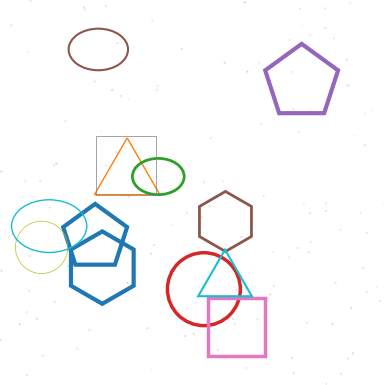[{"shape": "hexagon", "thickness": 3, "radius": 0.47, "center": [0.266, 0.305]}, {"shape": "pentagon", "thickness": 3, "radius": 0.44, "center": [0.247, 0.383]}, {"shape": "triangle", "thickness": 1, "radius": 0.49, "center": [0.33, 0.544]}, {"shape": "oval", "thickness": 2, "radius": 0.34, "center": [0.411, 0.541]}, {"shape": "circle", "thickness": 2.5, "radius": 0.47, "center": [0.53, 0.249]}, {"shape": "pentagon", "thickness": 3, "radius": 0.5, "center": [0.783, 0.787]}, {"shape": "oval", "thickness": 1.5, "radius": 0.39, "center": [0.255, 0.872]}, {"shape": "hexagon", "thickness": 2, "radius": 0.39, "center": [0.586, 0.425]}, {"shape": "square", "thickness": 2.5, "radius": 0.38, "center": [0.614, 0.152]}, {"shape": "square", "thickness": 0.5, "radius": 0.39, "center": [0.328, 0.57]}, {"shape": "circle", "thickness": 0.5, "radius": 0.34, "center": [0.108, 0.358]}, {"shape": "triangle", "thickness": 1.5, "radius": 0.4, "center": [0.584, 0.271]}, {"shape": "oval", "thickness": 1, "radius": 0.49, "center": [0.128, 0.413]}]